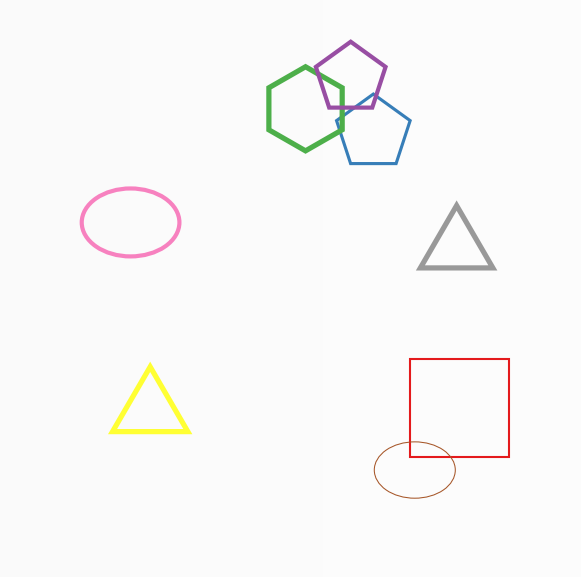[{"shape": "square", "thickness": 1, "radius": 0.42, "center": [0.79, 0.292]}, {"shape": "pentagon", "thickness": 1.5, "radius": 0.33, "center": [0.642, 0.77]}, {"shape": "hexagon", "thickness": 2.5, "radius": 0.36, "center": [0.526, 0.811]}, {"shape": "pentagon", "thickness": 2, "radius": 0.32, "center": [0.603, 0.864]}, {"shape": "triangle", "thickness": 2.5, "radius": 0.37, "center": [0.258, 0.289]}, {"shape": "oval", "thickness": 0.5, "radius": 0.35, "center": [0.714, 0.185]}, {"shape": "oval", "thickness": 2, "radius": 0.42, "center": [0.225, 0.614]}, {"shape": "triangle", "thickness": 2.5, "radius": 0.36, "center": [0.786, 0.571]}]